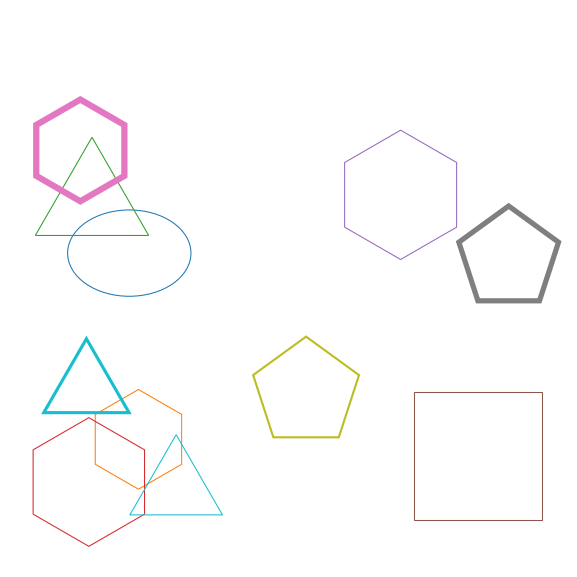[{"shape": "oval", "thickness": 0.5, "radius": 0.53, "center": [0.224, 0.561]}, {"shape": "hexagon", "thickness": 0.5, "radius": 0.43, "center": [0.24, 0.238]}, {"shape": "triangle", "thickness": 0.5, "radius": 0.57, "center": [0.159, 0.648]}, {"shape": "hexagon", "thickness": 0.5, "radius": 0.56, "center": [0.154, 0.165]}, {"shape": "hexagon", "thickness": 0.5, "radius": 0.56, "center": [0.694, 0.662]}, {"shape": "square", "thickness": 0.5, "radius": 0.55, "center": [0.828, 0.21]}, {"shape": "hexagon", "thickness": 3, "radius": 0.44, "center": [0.139, 0.739]}, {"shape": "pentagon", "thickness": 2.5, "radius": 0.45, "center": [0.881, 0.552]}, {"shape": "pentagon", "thickness": 1, "radius": 0.48, "center": [0.53, 0.32]}, {"shape": "triangle", "thickness": 1.5, "radius": 0.43, "center": [0.15, 0.327]}, {"shape": "triangle", "thickness": 0.5, "radius": 0.46, "center": [0.305, 0.154]}]